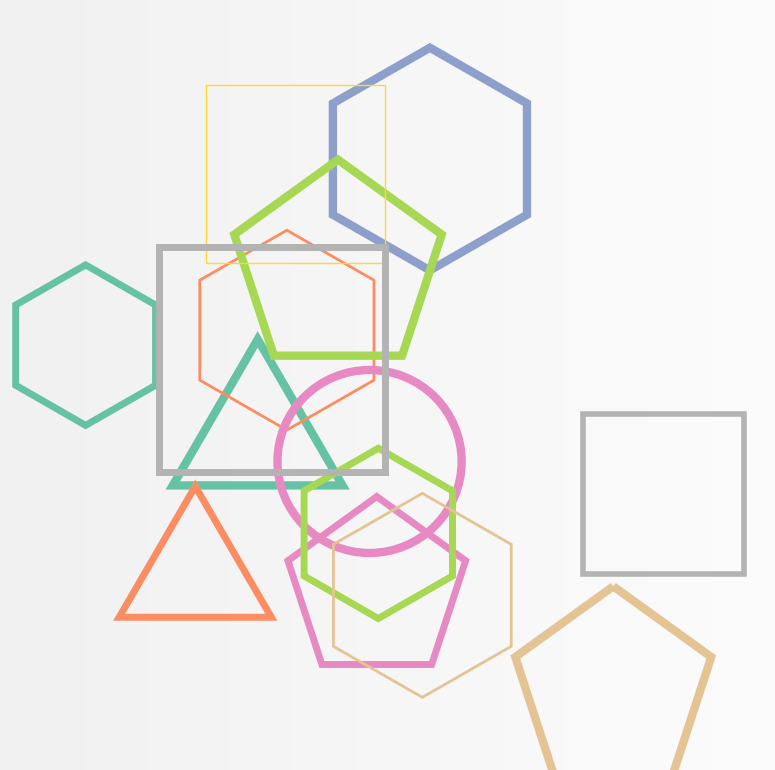[{"shape": "hexagon", "thickness": 2.5, "radius": 0.52, "center": [0.11, 0.552]}, {"shape": "triangle", "thickness": 3, "radius": 0.63, "center": [0.332, 0.433]}, {"shape": "hexagon", "thickness": 1, "radius": 0.65, "center": [0.37, 0.571]}, {"shape": "triangle", "thickness": 2.5, "radius": 0.57, "center": [0.252, 0.255]}, {"shape": "hexagon", "thickness": 3, "radius": 0.72, "center": [0.555, 0.793]}, {"shape": "pentagon", "thickness": 2.5, "radius": 0.6, "center": [0.486, 0.235]}, {"shape": "circle", "thickness": 3, "radius": 0.59, "center": [0.477, 0.401]}, {"shape": "pentagon", "thickness": 3, "radius": 0.7, "center": [0.436, 0.652]}, {"shape": "hexagon", "thickness": 2.5, "radius": 0.55, "center": [0.488, 0.307]}, {"shape": "square", "thickness": 0.5, "radius": 0.58, "center": [0.381, 0.774]}, {"shape": "hexagon", "thickness": 1, "radius": 0.66, "center": [0.545, 0.227]}, {"shape": "pentagon", "thickness": 3, "radius": 0.66, "center": [0.791, 0.106]}, {"shape": "square", "thickness": 2.5, "radius": 0.73, "center": [0.351, 0.533]}, {"shape": "square", "thickness": 2, "radius": 0.52, "center": [0.856, 0.358]}]